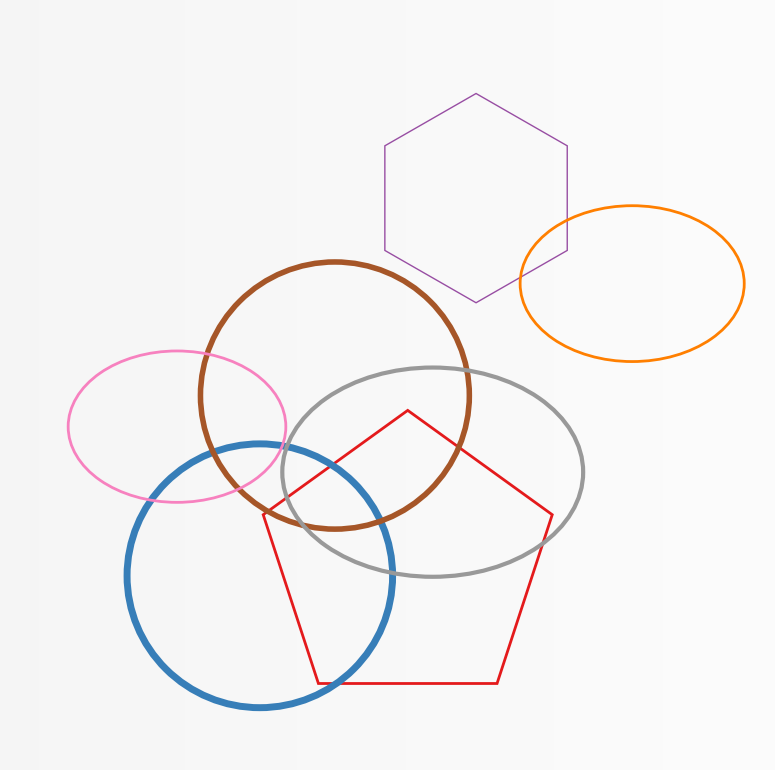[{"shape": "pentagon", "thickness": 1, "radius": 0.98, "center": [0.526, 0.271]}, {"shape": "circle", "thickness": 2.5, "radius": 0.86, "center": [0.335, 0.252]}, {"shape": "hexagon", "thickness": 0.5, "radius": 0.68, "center": [0.614, 0.743]}, {"shape": "oval", "thickness": 1, "radius": 0.72, "center": [0.816, 0.632]}, {"shape": "circle", "thickness": 2, "radius": 0.87, "center": [0.432, 0.486]}, {"shape": "oval", "thickness": 1, "radius": 0.7, "center": [0.228, 0.446]}, {"shape": "oval", "thickness": 1.5, "radius": 0.97, "center": [0.558, 0.387]}]